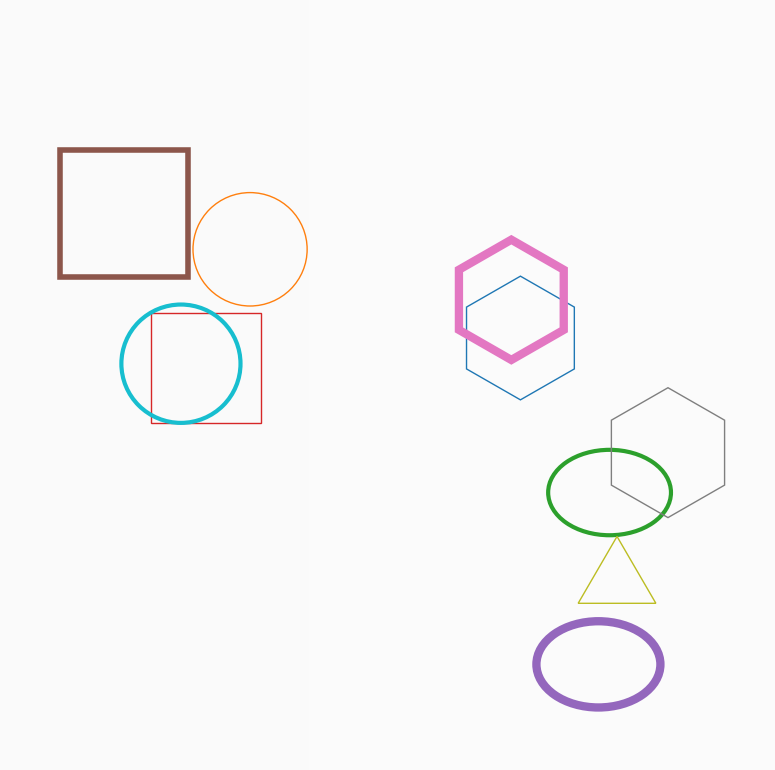[{"shape": "hexagon", "thickness": 0.5, "radius": 0.4, "center": [0.672, 0.561]}, {"shape": "circle", "thickness": 0.5, "radius": 0.37, "center": [0.323, 0.676]}, {"shape": "oval", "thickness": 1.5, "radius": 0.4, "center": [0.787, 0.36]}, {"shape": "square", "thickness": 0.5, "radius": 0.36, "center": [0.266, 0.522]}, {"shape": "oval", "thickness": 3, "radius": 0.4, "center": [0.772, 0.137]}, {"shape": "square", "thickness": 2, "radius": 0.41, "center": [0.16, 0.723]}, {"shape": "hexagon", "thickness": 3, "radius": 0.39, "center": [0.66, 0.611]}, {"shape": "hexagon", "thickness": 0.5, "radius": 0.42, "center": [0.862, 0.412]}, {"shape": "triangle", "thickness": 0.5, "radius": 0.29, "center": [0.796, 0.245]}, {"shape": "circle", "thickness": 1.5, "radius": 0.38, "center": [0.233, 0.528]}]